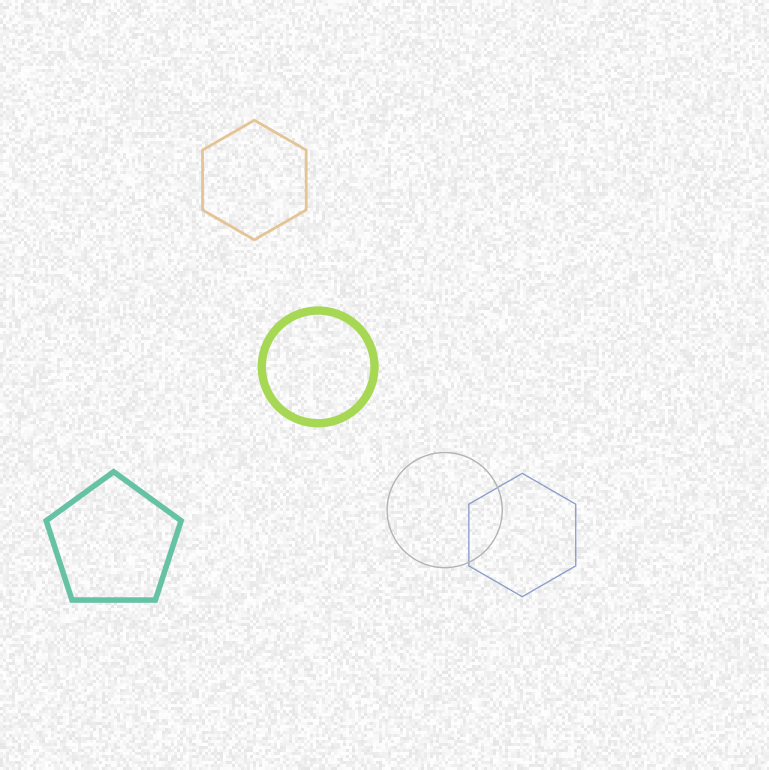[{"shape": "pentagon", "thickness": 2, "radius": 0.46, "center": [0.148, 0.295]}, {"shape": "hexagon", "thickness": 0.5, "radius": 0.4, "center": [0.678, 0.305]}, {"shape": "circle", "thickness": 3, "radius": 0.37, "center": [0.413, 0.524]}, {"shape": "hexagon", "thickness": 1, "radius": 0.39, "center": [0.33, 0.766]}, {"shape": "circle", "thickness": 0.5, "radius": 0.37, "center": [0.578, 0.338]}]